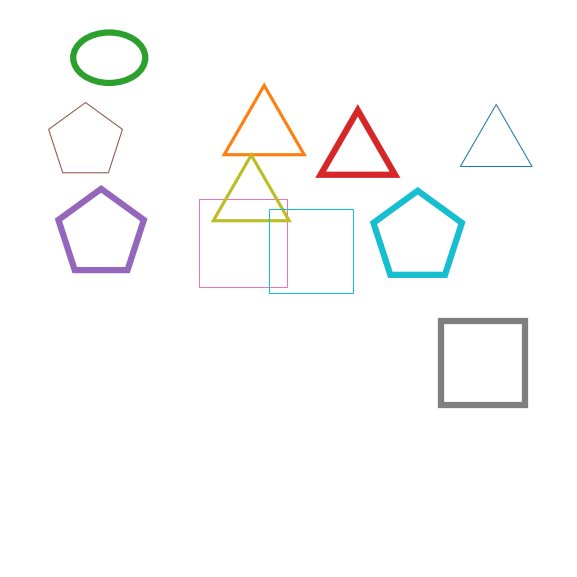[{"shape": "triangle", "thickness": 0.5, "radius": 0.36, "center": [0.859, 0.747]}, {"shape": "triangle", "thickness": 1.5, "radius": 0.4, "center": [0.457, 0.771]}, {"shape": "oval", "thickness": 3, "radius": 0.31, "center": [0.189, 0.899]}, {"shape": "triangle", "thickness": 3, "radius": 0.37, "center": [0.62, 0.734]}, {"shape": "pentagon", "thickness": 3, "radius": 0.39, "center": [0.175, 0.594]}, {"shape": "pentagon", "thickness": 0.5, "radius": 0.34, "center": [0.148, 0.754]}, {"shape": "square", "thickness": 0.5, "radius": 0.38, "center": [0.421, 0.579]}, {"shape": "square", "thickness": 3, "radius": 0.36, "center": [0.836, 0.371]}, {"shape": "triangle", "thickness": 1.5, "radius": 0.38, "center": [0.435, 0.655]}, {"shape": "square", "thickness": 0.5, "radius": 0.37, "center": [0.538, 0.564]}, {"shape": "pentagon", "thickness": 3, "radius": 0.4, "center": [0.723, 0.588]}]